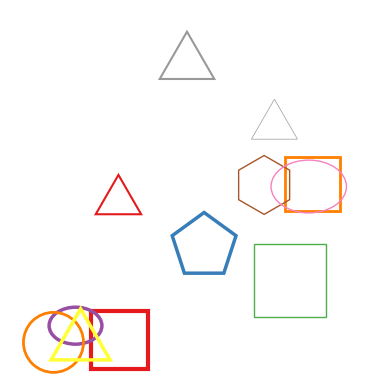[{"shape": "triangle", "thickness": 1.5, "radius": 0.34, "center": [0.308, 0.478]}, {"shape": "square", "thickness": 3, "radius": 0.37, "center": [0.31, 0.117]}, {"shape": "pentagon", "thickness": 2.5, "radius": 0.44, "center": [0.53, 0.361]}, {"shape": "square", "thickness": 1, "radius": 0.47, "center": [0.754, 0.272]}, {"shape": "oval", "thickness": 2.5, "radius": 0.34, "center": [0.196, 0.154]}, {"shape": "circle", "thickness": 2, "radius": 0.39, "center": [0.139, 0.111]}, {"shape": "square", "thickness": 2, "radius": 0.35, "center": [0.812, 0.521]}, {"shape": "triangle", "thickness": 2.5, "radius": 0.44, "center": [0.209, 0.109]}, {"shape": "hexagon", "thickness": 1, "radius": 0.38, "center": [0.686, 0.52]}, {"shape": "oval", "thickness": 1, "radius": 0.49, "center": [0.802, 0.516]}, {"shape": "triangle", "thickness": 1.5, "radius": 0.41, "center": [0.486, 0.836]}, {"shape": "triangle", "thickness": 0.5, "radius": 0.35, "center": [0.713, 0.673]}]